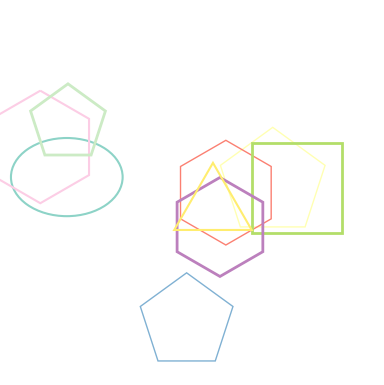[{"shape": "oval", "thickness": 1.5, "radius": 0.73, "center": [0.173, 0.54]}, {"shape": "pentagon", "thickness": 1, "radius": 0.71, "center": [0.708, 0.526]}, {"shape": "hexagon", "thickness": 1, "radius": 0.68, "center": [0.587, 0.5]}, {"shape": "pentagon", "thickness": 1, "radius": 0.63, "center": [0.485, 0.165]}, {"shape": "square", "thickness": 2, "radius": 0.58, "center": [0.771, 0.511]}, {"shape": "hexagon", "thickness": 1.5, "radius": 0.73, "center": [0.105, 0.618]}, {"shape": "hexagon", "thickness": 2, "radius": 0.64, "center": [0.571, 0.411]}, {"shape": "pentagon", "thickness": 2, "radius": 0.51, "center": [0.177, 0.68]}, {"shape": "triangle", "thickness": 1.5, "radius": 0.58, "center": [0.553, 0.461]}]